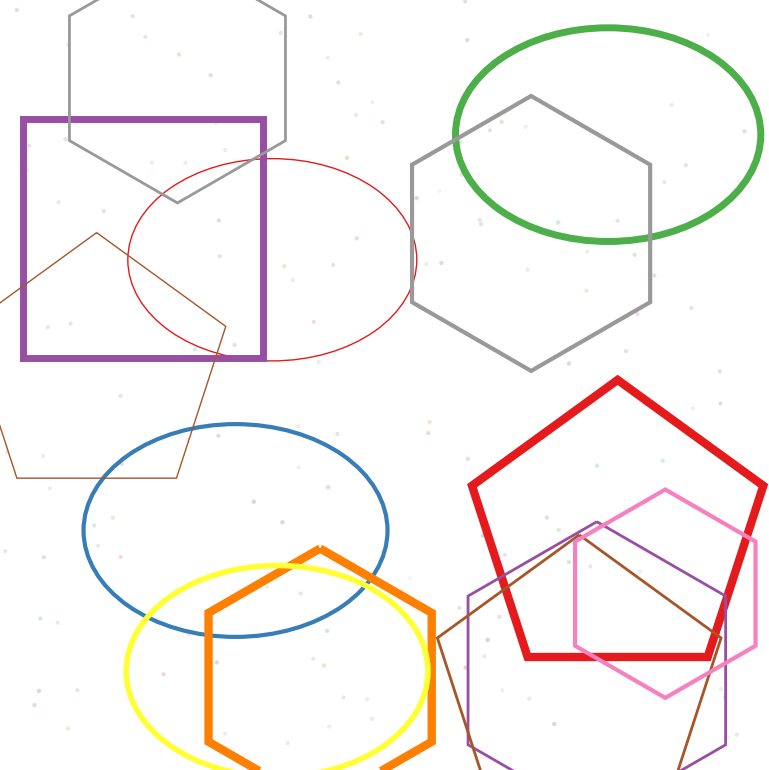[{"shape": "oval", "thickness": 0.5, "radius": 0.94, "center": [0.354, 0.663]}, {"shape": "pentagon", "thickness": 3, "radius": 0.99, "center": [0.802, 0.308]}, {"shape": "oval", "thickness": 1.5, "radius": 0.99, "center": [0.306, 0.311]}, {"shape": "oval", "thickness": 2.5, "radius": 0.99, "center": [0.79, 0.825]}, {"shape": "hexagon", "thickness": 1, "radius": 0.97, "center": [0.775, 0.129]}, {"shape": "square", "thickness": 2.5, "radius": 0.78, "center": [0.186, 0.69]}, {"shape": "hexagon", "thickness": 3, "radius": 0.84, "center": [0.416, 0.12]}, {"shape": "oval", "thickness": 2, "radius": 0.98, "center": [0.36, 0.128]}, {"shape": "pentagon", "thickness": 1, "radius": 0.97, "center": [0.752, 0.112]}, {"shape": "pentagon", "thickness": 0.5, "radius": 0.88, "center": [0.126, 0.522]}, {"shape": "hexagon", "thickness": 1.5, "radius": 0.68, "center": [0.864, 0.229]}, {"shape": "hexagon", "thickness": 1, "radius": 0.81, "center": [0.23, 0.898]}, {"shape": "hexagon", "thickness": 1.5, "radius": 0.89, "center": [0.69, 0.697]}]